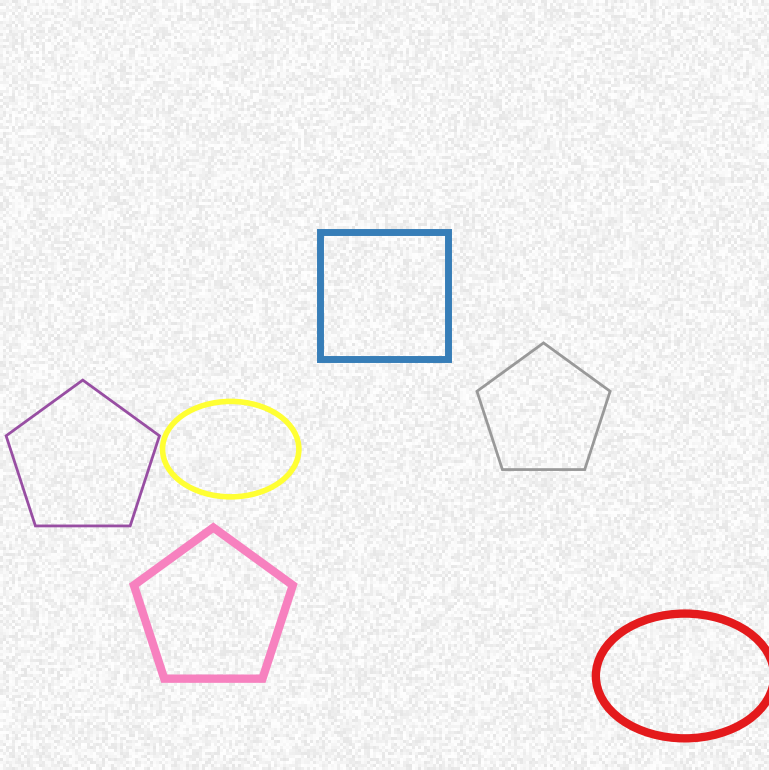[{"shape": "oval", "thickness": 3, "radius": 0.58, "center": [0.89, 0.122]}, {"shape": "square", "thickness": 2.5, "radius": 0.41, "center": [0.499, 0.617]}, {"shape": "pentagon", "thickness": 1, "radius": 0.52, "center": [0.108, 0.402]}, {"shape": "oval", "thickness": 2, "radius": 0.44, "center": [0.3, 0.417]}, {"shape": "pentagon", "thickness": 3, "radius": 0.54, "center": [0.277, 0.206]}, {"shape": "pentagon", "thickness": 1, "radius": 0.45, "center": [0.706, 0.464]}]